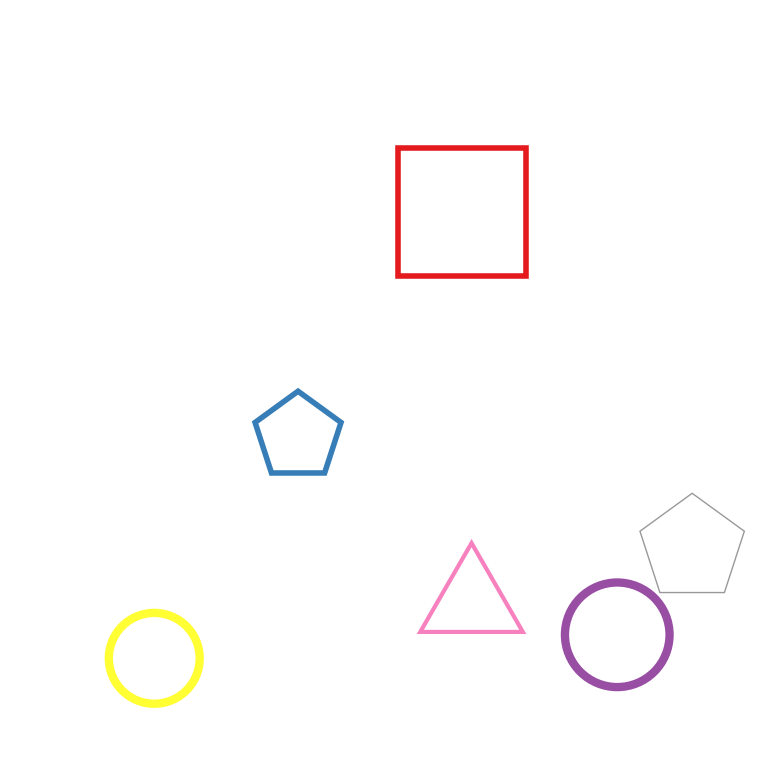[{"shape": "square", "thickness": 2, "radius": 0.41, "center": [0.6, 0.725]}, {"shape": "pentagon", "thickness": 2, "radius": 0.29, "center": [0.387, 0.433]}, {"shape": "circle", "thickness": 3, "radius": 0.34, "center": [0.802, 0.176]}, {"shape": "circle", "thickness": 3, "radius": 0.29, "center": [0.2, 0.145]}, {"shape": "triangle", "thickness": 1.5, "radius": 0.38, "center": [0.612, 0.218]}, {"shape": "pentagon", "thickness": 0.5, "radius": 0.36, "center": [0.899, 0.288]}]